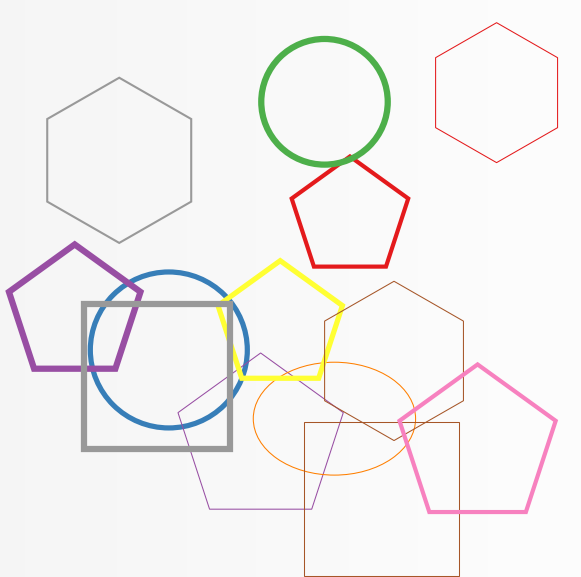[{"shape": "hexagon", "thickness": 0.5, "radius": 0.61, "center": [0.854, 0.839]}, {"shape": "pentagon", "thickness": 2, "radius": 0.53, "center": [0.602, 0.623]}, {"shape": "circle", "thickness": 2.5, "radius": 0.68, "center": [0.29, 0.393]}, {"shape": "circle", "thickness": 3, "radius": 0.54, "center": [0.558, 0.823]}, {"shape": "pentagon", "thickness": 3, "radius": 0.59, "center": [0.129, 0.457]}, {"shape": "pentagon", "thickness": 0.5, "radius": 0.75, "center": [0.448, 0.238]}, {"shape": "oval", "thickness": 0.5, "radius": 0.7, "center": [0.575, 0.274]}, {"shape": "pentagon", "thickness": 2.5, "radius": 0.56, "center": [0.482, 0.435]}, {"shape": "hexagon", "thickness": 0.5, "radius": 0.69, "center": [0.678, 0.374]}, {"shape": "square", "thickness": 0.5, "radius": 0.67, "center": [0.656, 0.135]}, {"shape": "pentagon", "thickness": 2, "radius": 0.71, "center": [0.822, 0.227]}, {"shape": "square", "thickness": 3, "radius": 0.63, "center": [0.27, 0.348]}, {"shape": "hexagon", "thickness": 1, "radius": 0.72, "center": [0.205, 0.722]}]